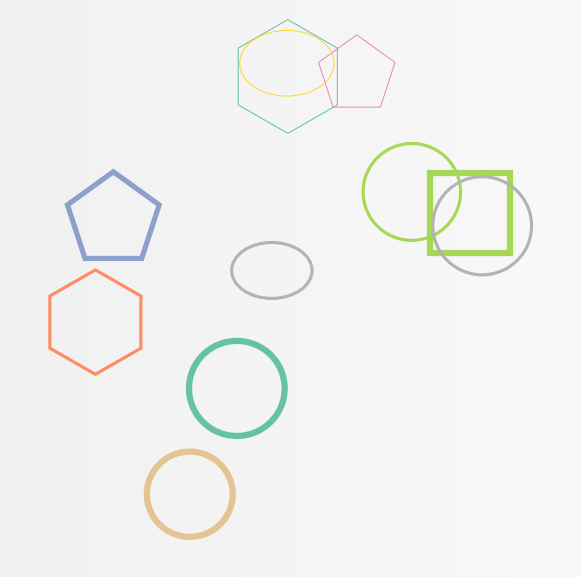[{"shape": "circle", "thickness": 3, "radius": 0.41, "center": [0.407, 0.327]}, {"shape": "hexagon", "thickness": 0.5, "radius": 0.49, "center": [0.495, 0.867]}, {"shape": "hexagon", "thickness": 1.5, "radius": 0.45, "center": [0.164, 0.441]}, {"shape": "pentagon", "thickness": 2.5, "radius": 0.41, "center": [0.195, 0.619]}, {"shape": "pentagon", "thickness": 0.5, "radius": 0.35, "center": [0.614, 0.87]}, {"shape": "circle", "thickness": 1.5, "radius": 0.42, "center": [0.709, 0.667]}, {"shape": "square", "thickness": 3, "radius": 0.35, "center": [0.809, 0.63]}, {"shape": "oval", "thickness": 0.5, "radius": 0.41, "center": [0.494, 0.89]}, {"shape": "circle", "thickness": 3, "radius": 0.37, "center": [0.327, 0.143]}, {"shape": "circle", "thickness": 1.5, "radius": 0.42, "center": [0.83, 0.608]}, {"shape": "oval", "thickness": 1.5, "radius": 0.35, "center": [0.468, 0.531]}]